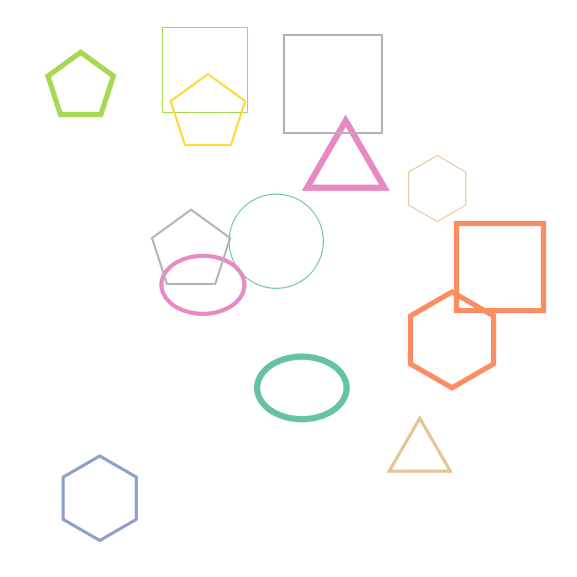[{"shape": "oval", "thickness": 3, "radius": 0.39, "center": [0.523, 0.327]}, {"shape": "circle", "thickness": 0.5, "radius": 0.41, "center": [0.478, 0.581]}, {"shape": "hexagon", "thickness": 2.5, "radius": 0.42, "center": [0.783, 0.411]}, {"shape": "square", "thickness": 2.5, "radius": 0.38, "center": [0.865, 0.538]}, {"shape": "hexagon", "thickness": 1.5, "radius": 0.37, "center": [0.173, 0.136]}, {"shape": "oval", "thickness": 2, "radius": 0.36, "center": [0.351, 0.506]}, {"shape": "triangle", "thickness": 3, "radius": 0.39, "center": [0.599, 0.713]}, {"shape": "pentagon", "thickness": 2.5, "radius": 0.3, "center": [0.14, 0.849]}, {"shape": "square", "thickness": 0.5, "radius": 0.37, "center": [0.354, 0.879]}, {"shape": "pentagon", "thickness": 1, "radius": 0.34, "center": [0.36, 0.803]}, {"shape": "triangle", "thickness": 1.5, "radius": 0.31, "center": [0.727, 0.214]}, {"shape": "hexagon", "thickness": 0.5, "radius": 0.29, "center": [0.757, 0.673]}, {"shape": "square", "thickness": 1, "radius": 0.42, "center": [0.577, 0.854]}, {"shape": "pentagon", "thickness": 1, "radius": 0.36, "center": [0.331, 0.565]}]